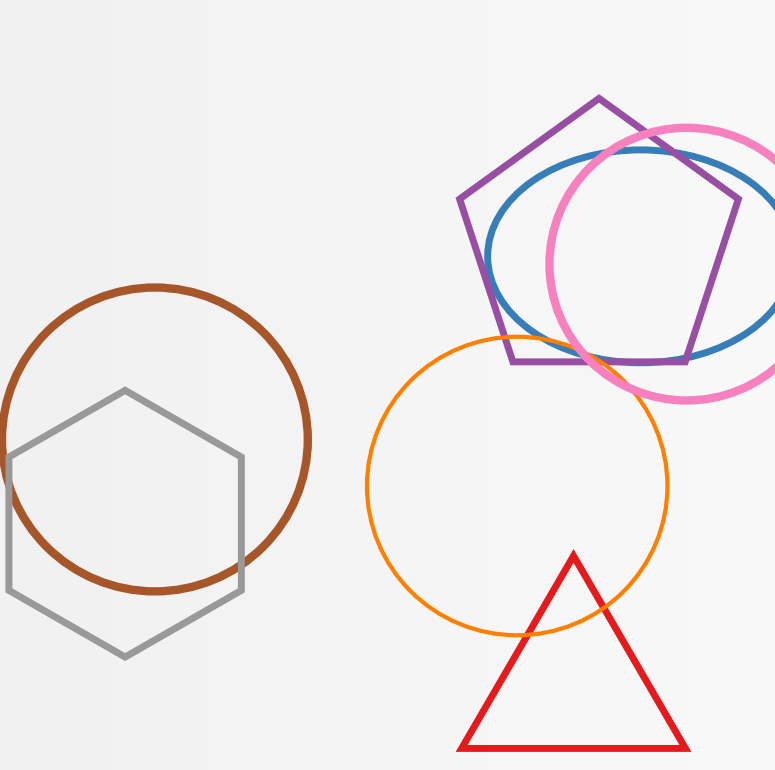[{"shape": "triangle", "thickness": 2.5, "radius": 0.83, "center": [0.74, 0.111]}, {"shape": "oval", "thickness": 2.5, "radius": 0.99, "center": [0.827, 0.667]}, {"shape": "pentagon", "thickness": 2.5, "radius": 0.95, "center": [0.773, 0.683]}, {"shape": "circle", "thickness": 1.5, "radius": 0.97, "center": [0.667, 0.369]}, {"shape": "circle", "thickness": 3, "radius": 0.99, "center": [0.2, 0.429]}, {"shape": "circle", "thickness": 3, "radius": 0.89, "center": [0.886, 0.657]}, {"shape": "hexagon", "thickness": 2.5, "radius": 0.87, "center": [0.161, 0.32]}]